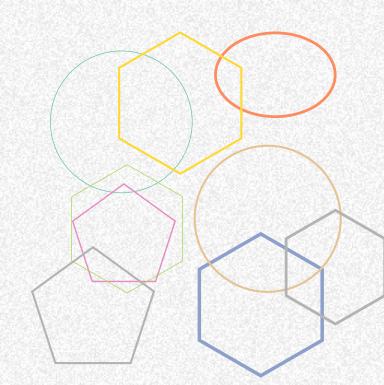[{"shape": "circle", "thickness": 0.5, "radius": 0.92, "center": [0.315, 0.683]}, {"shape": "oval", "thickness": 2, "radius": 0.78, "center": [0.715, 0.806]}, {"shape": "hexagon", "thickness": 2.5, "radius": 0.92, "center": [0.677, 0.208]}, {"shape": "pentagon", "thickness": 1, "radius": 0.7, "center": [0.322, 0.382]}, {"shape": "hexagon", "thickness": 0.5, "radius": 0.83, "center": [0.33, 0.406]}, {"shape": "hexagon", "thickness": 1.5, "radius": 0.92, "center": [0.468, 0.732]}, {"shape": "circle", "thickness": 1.5, "radius": 0.95, "center": [0.695, 0.432]}, {"shape": "pentagon", "thickness": 1.5, "radius": 0.83, "center": [0.242, 0.191]}, {"shape": "hexagon", "thickness": 2, "radius": 0.74, "center": [0.871, 0.306]}]